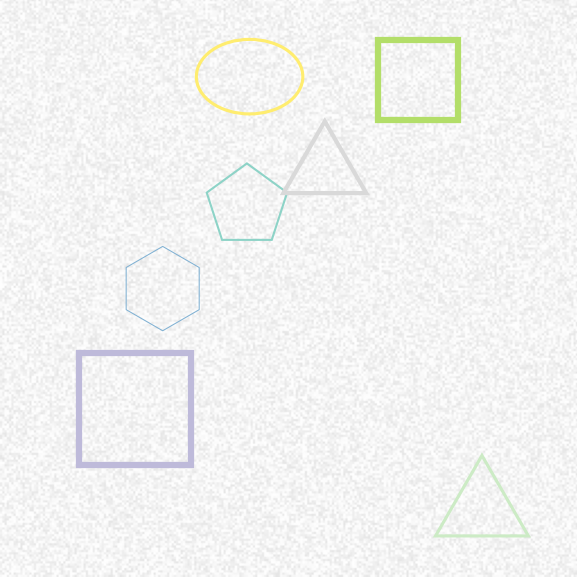[{"shape": "pentagon", "thickness": 1, "radius": 0.37, "center": [0.428, 0.643]}, {"shape": "square", "thickness": 3, "radius": 0.49, "center": [0.234, 0.291]}, {"shape": "hexagon", "thickness": 0.5, "radius": 0.37, "center": [0.282, 0.499]}, {"shape": "square", "thickness": 3, "radius": 0.35, "center": [0.723, 0.861]}, {"shape": "triangle", "thickness": 2, "radius": 0.41, "center": [0.562, 0.706]}, {"shape": "triangle", "thickness": 1.5, "radius": 0.46, "center": [0.835, 0.118]}, {"shape": "oval", "thickness": 1.5, "radius": 0.46, "center": [0.432, 0.866]}]